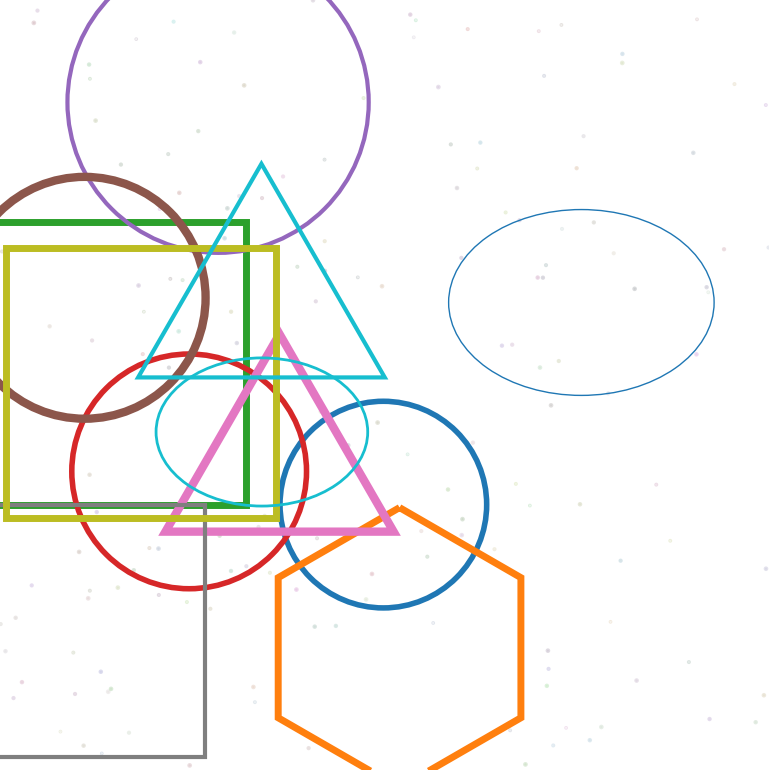[{"shape": "circle", "thickness": 2, "radius": 0.67, "center": [0.498, 0.345]}, {"shape": "oval", "thickness": 0.5, "radius": 0.86, "center": [0.755, 0.607]}, {"shape": "hexagon", "thickness": 2.5, "radius": 0.91, "center": [0.519, 0.159]}, {"shape": "square", "thickness": 2.5, "radius": 0.92, "center": [0.136, 0.528]}, {"shape": "circle", "thickness": 2, "radius": 0.76, "center": [0.246, 0.388]}, {"shape": "circle", "thickness": 1.5, "radius": 0.98, "center": [0.283, 0.867]}, {"shape": "circle", "thickness": 3, "radius": 0.79, "center": [0.11, 0.613]}, {"shape": "triangle", "thickness": 3, "radius": 0.86, "center": [0.363, 0.395]}, {"shape": "square", "thickness": 1.5, "radius": 0.82, "center": [0.103, 0.18]}, {"shape": "square", "thickness": 2.5, "radius": 0.88, "center": [0.183, 0.502]}, {"shape": "triangle", "thickness": 1.5, "radius": 0.92, "center": [0.34, 0.602]}, {"shape": "oval", "thickness": 1, "radius": 0.69, "center": [0.34, 0.439]}]